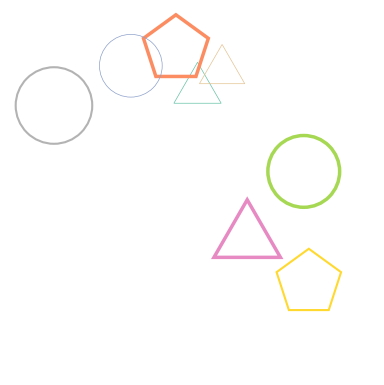[{"shape": "triangle", "thickness": 0.5, "radius": 0.35, "center": [0.513, 0.767]}, {"shape": "pentagon", "thickness": 2.5, "radius": 0.44, "center": [0.457, 0.873]}, {"shape": "circle", "thickness": 0.5, "radius": 0.41, "center": [0.34, 0.829]}, {"shape": "triangle", "thickness": 2.5, "radius": 0.5, "center": [0.642, 0.381]}, {"shape": "circle", "thickness": 2.5, "radius": 0.47, "center": [0.789, 0.555]}, {"shape": "pentagon", "thickness": 1.5, "radius": 0.44, "center": [0.802, 0.266]}, {"shape": "triangle", "thickness": 0.5, "radius": 0.34, "center": [0.577, 0.817]}, {"shape": "circle", "thickness": 1.5, "radius": 0.5, "center": [0.14, 0.726]}]